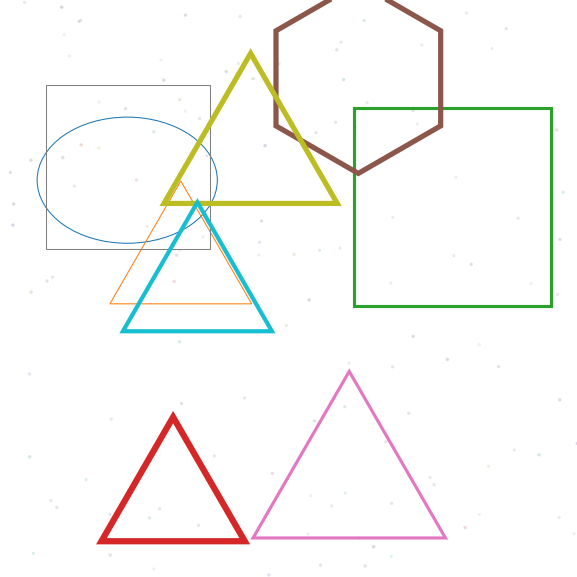[{"shape": "oval", "thickness": 0.5, "radius": 0.78, "center": [0.22, 0.687]}, {"shape": "triangle", "thickness": 0.5, "radius": 0.71, "center": [0.313, 0.544]}, {"shape": "square", "thickness": 1.5, "radius": 0.86, "center": [0.784, 0.641]}, {"shape": "triangle", "thickness": 3, "radius": 0.72, "center": [0.3, 0.134]}, {"shape": "hexagon", "thickness": 2.5, "radius": 0.82, "center": [0.62, 0.864]}, {"shape": "triangle", "thickness": 1.5, "radius": 0.96, "center": [0.605, 0.164]}, {"shape": "square", "thickness": 0.5, "radius": 0.71, "center": [0.222, 0.71]}, {"shape": "triangle", "thickness": 2.5, "radius": 0.87, "center": [0.434, 0.733]}, {"shape": "triangle", "thickness": 2, "radius": 0.74, "center": [0.342, 0.5]}]